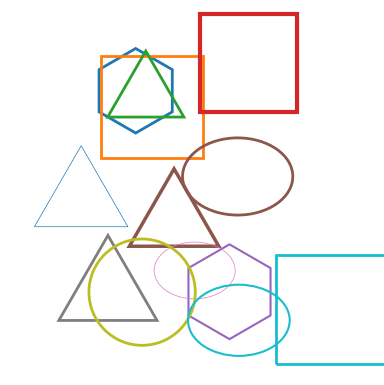[{"shape": "hexagon", "thickness": 2, "radius": 0.55, "center": [0.352, 0.764]}, {"shape": "triangle", "thickness": 0.5, "radius": 0.7, "center": [0.211, 0.481]}, {"shape": "square", "thickness": 2, "radius": 0.66, "center": [0.394, 0.723]}, {"shape": "triangle", "thickness": 2, "radius": 0.57, "center": [0.379, 0.753]}, {"shape": "square", "thickness": 3, "radius": 0.63, "center": [0.645, 0.837]}, {"shape": "hexagon", "thickness": 1.5, "radius": 0.62, "center": [0.596, 0.242]}, {"shape": "triangle", "thickness": 2.5, "radius": 0.67, "center": [0.452, 0.427]}, {"shape": "oval", "thickness": 2, "radius": 0.72, "center": [0.617, 0.542]}, {"shape": "oval", "thickness": 0.5, "radius": 0.53, "center": [0.506, 0.298]}, {"shape": "triangle", "thickness": 2, "radius": 0.74, "center": [0.28, 0.241]}, {"shape": "circle", "thickness": 2, "radius": 0.69, "center": [0.369, 0.241]}, {"shape": "oval", "thickness": 1.5, "radius": 0.66, "center": [0.62, 0.168]}, {"shape": "square", "thickness": 2, "radius": 0.71, "center": [0.858, 0.197]}]